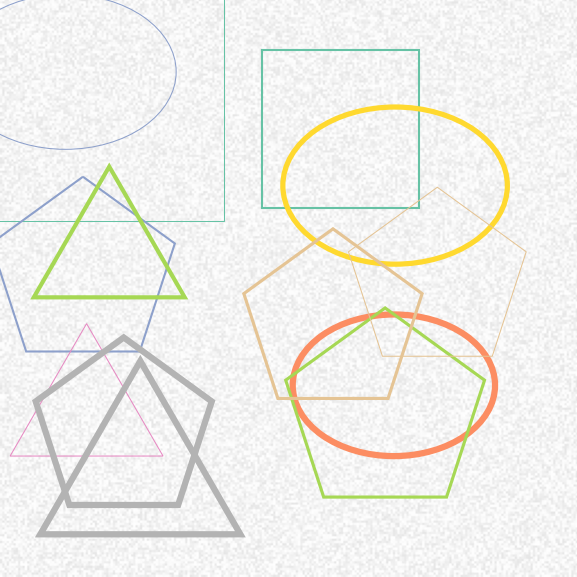[{"shape": "square", "thickness": 0.5, "radius": 1.0, "center": [0.188, 0.816]}, {"shape": "square", "thickness": 1, "radius": 0.68, "center": [0.589, 0.776]}, {"shape": "oval", "thickness": 3, "radius": 0.88, "center": [0.682, 0.332]}, {"shape": "oval", "thickness": 0.5, "radius": 0.96, "center": [0.113, 0.875]}, {"shape": "pentagon", "thickness": 1, "radius": 0.84, "center": [0.144, 0.526]}, {"shape": "triangle", "thickness": 0.5, "radius": 0.76, "center": [0.15, 0.286]}, {"shape": "triangle", "thickness": 2, "radius": 0.75, "center": [0.189, 0.56]}, {"shape": "pentagon", "thickness": 1.5, "radius": 0.91, "center": [0.667, 0.285]}, {"shape": "oval", "thickness": 2.5, "radius": 0.97, "center": [0.684, 0.678]}, {"shape": "pentagon", "thickness": 0.5, "radius": 0.81, "center": [0.757, 0.513]}, {"shape": "pentagon", "thickness": 1.5, "radius": 0.81, "center": [0.577, 0.441]}, {"shape": "triangle", "thickness": 3, "radius": 1.0, "center": [0.243, 0.174]}, {"shape": "pentagon", "thickness": 3, "radius": 0.8, "center": [0.214, 0.254]}]